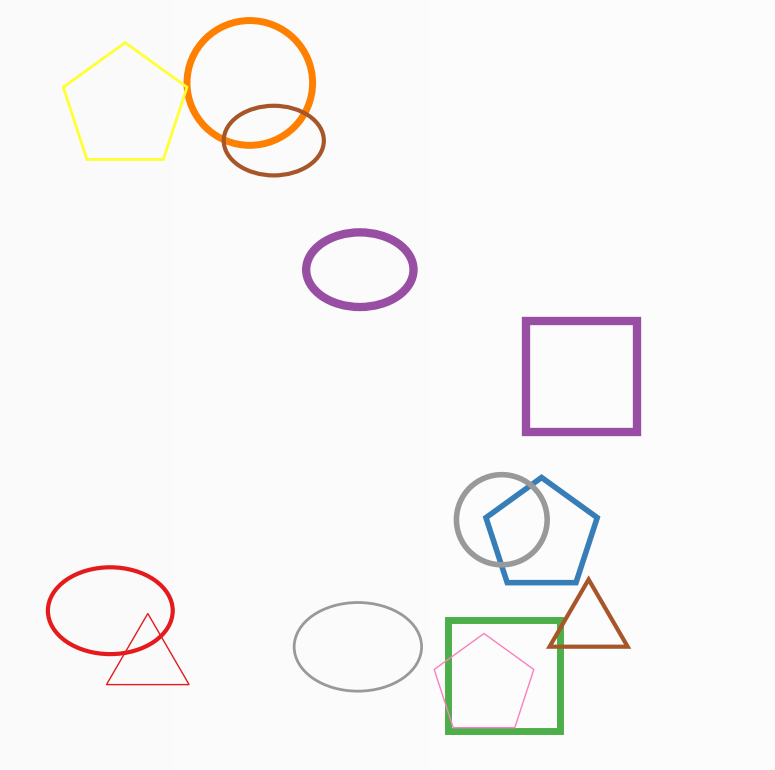[{"shape": "triangle", "thickness": 0.5, "radius": 0.31, "center": [0.191, 0.142]}, {"shape": "oval", "thickness": 1.5, "radius": 0.4, "center": [0.142, 0.207]}, {"shape": "pentagon", "thickness": 2, "radius": 0.38, "center": [0.699, 0.304]}, {"shape": "square", "thickness": 2.5, "radius": 0.36, "center": [0.65, 0.123]}, {"shape": "oval", "thickness": 3, "radius": 0.35, "center": [0.464, 0.65]}, {"shape": "square", "thickness": 3, "radius": 0.36, "center": [0.751, 0.511]}, {"shape": "circle", "thickness": 2.5, "radius": 0.41, "center": [0.322, 0.892]}, {"shape": "pentagon", "thickness": 1, "radius": 0.42, "center": [0.161, 0.861]}, {"shape": "triangle", "thickness": 1.5, "radius": 0.29, "center": [0.76, 0.189]}, {"shape": "oval", "thickness": 1.5, "radius": 0.32, "center": [0.353, 0.817]}, {"shape": "pentagon", "thickness": 0.5, "radius": 0.34, "center": [0.625, 0.11]}, {"shape": "oval", "thickness": 1, "radius": 0.41, "center": [0.462, 0.16]}, {"shape": "circle", "thickness": 2, "radius": 0.29, "center": [0.647, 0.325]}]